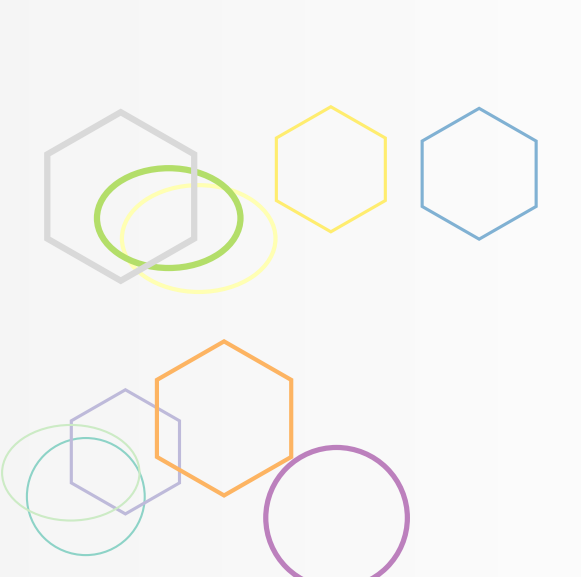[{"shape": "circle", "thickness": 1, "radius": 0.51, "center": [0.148, 0.139]}, {"shape": "oval", "thickness": 2, "radius": 0.66, "center": [0.342, 0.586]}, {"shape": "hexagon", "thickness": 1.5, "radius": 0.54, "center": [0.216, 0.217]}, {"shape": "hexagon", "thickness": 1.5, "radius": 0.57, "center": [0.824, 0.698]}, {"shape": "hexagon", "thickness": 2, "radius": 0.67, "center": [0.385, 0.275]}, {"shape": "oval", "thickness": 3, "radius": 0.62, "center": [0.29, 0.621]}, {"shape": "hexagon", "thickness": 3, "radius": 0.73, "center": [0.208, 0.659]}, {"shape": "circle", "thickness": 2.5, "radius": 0.61, "center": [0.579, 0.103]}, {"shape": "oval", "thickness": 1, "radius": 0.59, "center": [0.122, 0.181]}, {"shape": "hexagon", "thickness": 1.5, "radius": 0.54, "center": [0.569, 0.706]}]